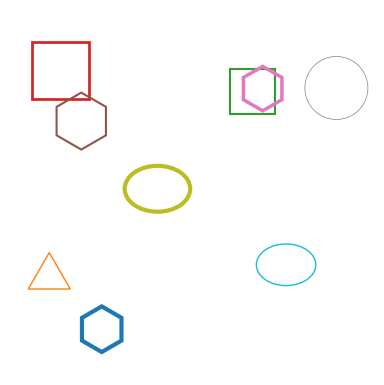[{"shape": "hexagon", "thickness": 3, "radius": 0.3, "center": [0.264, 0.145]}, {"shape": "triangle", "thickness": 1, "radius": 0.31, "center": [0.128, 0.281]}, {"shape": "square", "thickness": 1.5, "radius": 0.29, "center": [0.657, 0.763]}, {"shape": "square", "thickness": 2, "radius": 0.37, "center": [0.157, 0.817]}, {"shape": "hexagon", "thickness": 1.5, "radius": 0.37, "center": [0.211, 0.685]}, {"shape": "hexagon", "thickness": 2.5, "radius": 0.29, "center": [0.682, 0.77]}, {"shape": "circle", "thickness": 0.5, "radius": 0.41, "center": [0.874, 0.771]}, {"shape": "oval", "thickness": 3, "radius": 0.43, "center": [0.409, 0.51]}, {"shape": "oval", "thickness": 1, "radius": 0.39, "center": [0.743, 0.312]}]